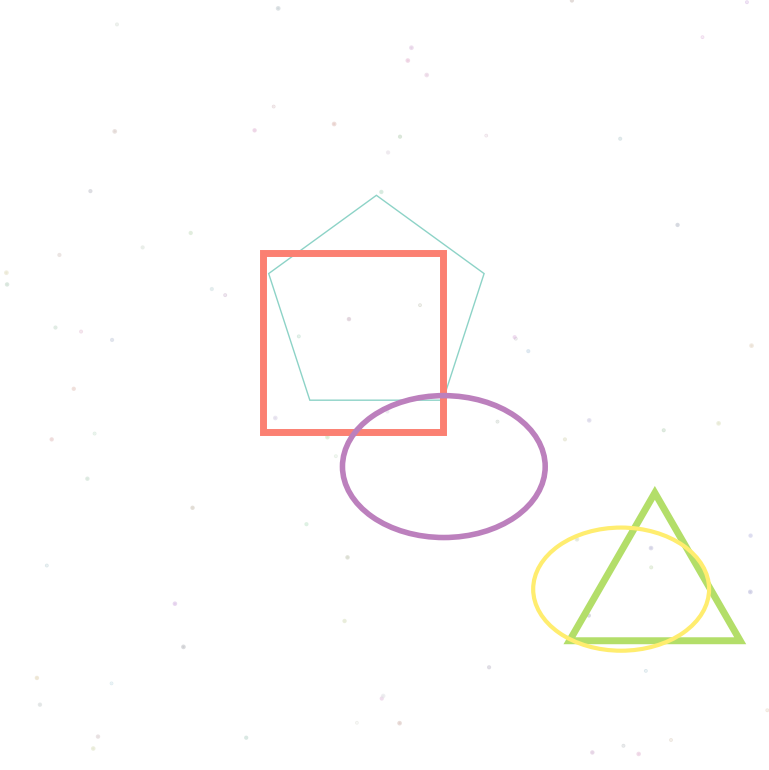[{"shape": "pentagon", "thickness": 0.5, "radius": 0.74, "center": [0.489, 0.599]}, {"shape": "square", "thickness": 2.5, "radius": 0.58, "center": [0.458, 0.555]}, {"shape": "triangle", "thickness": 2.5, "radius": 0.64, "center": [0.85, 0.232]}, {"shape": "oval", "thickness": 2, "radius": 0.66, "center": [0.576, 0.394]}, {"shape": "oval", "thickness": 1.5, "radius": 0.57, "center": [0.807, 0.235]}]